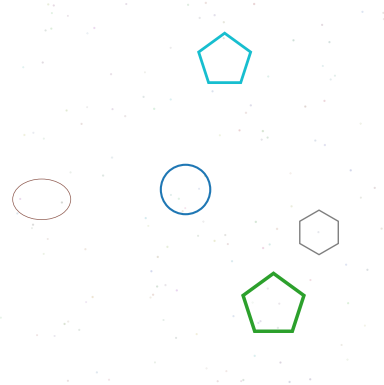[{"shape": "circle", "thickness": 1.5, "radius": 0.32, "center": [0.482, 0.508]}, {"shape": "pentagon", "thickness": 2.5, "radius": 0.42, "center": [0.71, 0.207]}, {"shape": "oval", "thickness": 0.5, "radius": 0.38, "center": [0.108, 0.482]}, {"shape": "hexagon", "thickness": 1, "radius": 0.29, "center": [0.829, 0.396]}, {"shape": "pentagon", "thickness": 2, "radius": 0.35, "center": [0.584, 0.843]}]